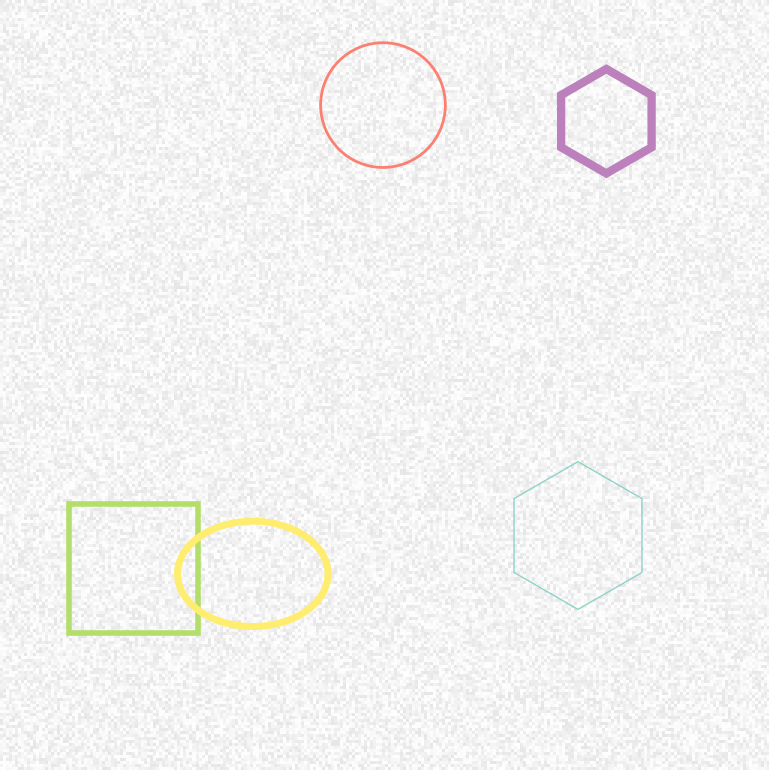[{"shape": "hexagon", "thickness": 0.5, "radius": 0.48, "center": [0.751, 0.305]}, {"shape": "circle", "thickness": 1, "radius": 0.41, "center": [0.497, 0.864]}, {"shape": "square", "thickness": 2, "radius": 0.42, "center": [0.173, 0.262]}, {"shape": "hexagon", "thickness": 3, "radius": 0.34, "center": [0.787, 0.843]}, {"shape": "oval", "thickness": 2.5, "radius": 0.49, "center": [0.328, 0.255]}]